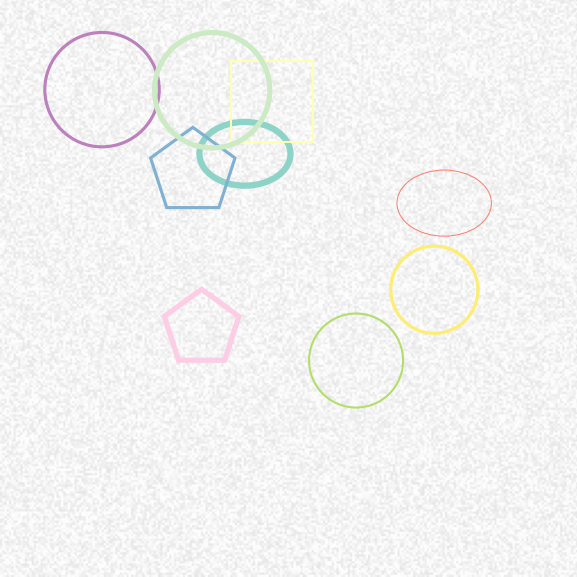[{"shape": "oval", "thickness": 3, "radius": 0.39, "center": [0.424, 0.733]}, {"shape": "square", "thickness": 1, "radius": 0.35, "center": [0.47, 0.823]}, {"shape": "oval", "thickness": 0.5, "radius": 0.41, "center": [0.769, 0.647]}, {"shape": "pentagon", "thickness": 1.5, "radius": 0.38, "center": [0.334, 0.702]}, {"shape": "circle", "thickness": 1, "radius": 0.41, "center": [0.617, 0.375]}, {"shape": "pentagon", "thickness": 2.5, "radius": 0.34, "center": [0.349, 0.43]}, {"shape": "circle", "thickness": 1.5, "radius": 0.5, "center": [0.177, 0.844]}, {"shape": "circle", "thickness": 2.5, "radius": 0.5, "center": [0.367, 0.843]}, {"shape": "circle", "thickness": 1.5, "radius": 0.38, "center": [0.752, 0.497]}]